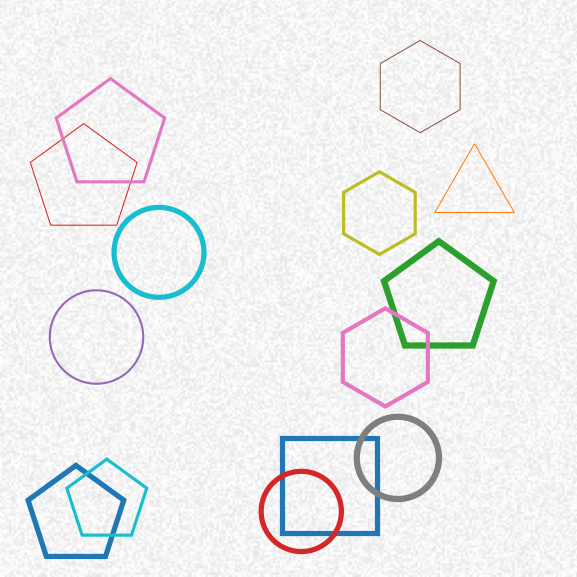[{"shape": "square", "thickness": 2.5, "radius": 0.41, "center": [0.571, 0.158]}, {"shape": "pentagon", "thickness": 2.5, "radius": 0.44, "center": [0.131, 0.106]}, {"shape": "triangle", "thickness": 0.5, "radius": 0.4, "center": [0.822, 0.671]}, {"shape": "pentagon", "thickness": 3, "radius": 0.5, "center": [0.76, 0.482]}, {"shape": "pentagon", "thickness": 0.5, "radius": 0.49, "center": [0.145, 0.688]}, {"shape": "circle", "thickness": 2.5, "radius": 0.35, "center": [0.522, 0.114]}, {"shape": "circle", "thickness": 1, "radius": 0.4, "center": [0.167, 0.416]}, {"shape": "hexagon", "thickness": 0.5, "radius": 0.4, "center": [0.728, 0.849]}, {"shape": "hexagon", "thickness": 2, "radius": 0.42, "center": [0.667, 0.38]}, {"shape": "pentagon", "thickness": 1.5, "radius": 0.49, "center": [0.191, 0.764]}, {"shape": "circle", "thickness": 3, "radius": 0.36, "center": [0.689, 0.206]}, {"shape": "hexagon", "thickness": 1.5, "radius": 0.36, "center": [0.657, 0.63]}, {"shape": "circle", "thickness": 2.5, "radius": 0.39, "center": [0.275, 0.562]}, {"shape": "pentagon", "thickness": 1.5, "radius": 0.36, "center": [0.185, 0.131]}]